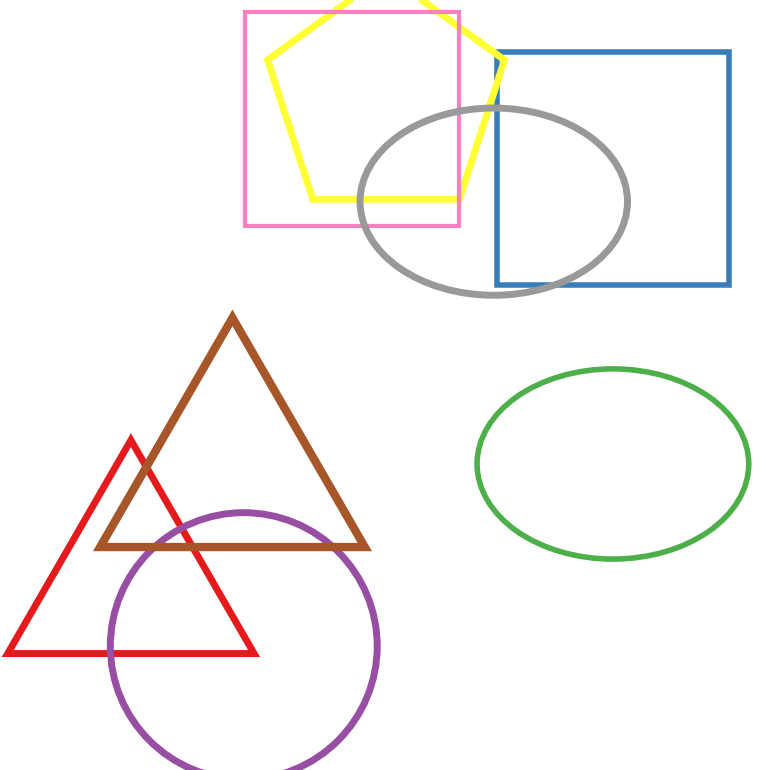[{"shape": "triangle", "thickness": 2.5, "radius": 0.92, "center": [0.17, 0.244]}, {"shape": "square", "thickness": 2, "radius": 0.76, "center": [0.796, 0.781]}, {"shape": "oval", "thickness": 2, "radius": 0.88, "center": [0.796, 0.397]}, {"shape": "circle", "thickness": 2.5, "radius": 0.87, "center": [0.317, 0.161]}, {"shape": "pentagon", "thickness": 2.5, "radius": 0.81, "center": [0.501, 0.872]}, {"shape": "triangle", "thickness": 3, "radius": 0.99, "center": [0.302, 0.389]}, {"shape": "square", "thickness": 1.5, "radius": 0.7, "center": [0.457, 0.846]}, {"shape": "oval", "thickness": 2.5, "radius": 0.87, "center": [0.641, 0.738]}]